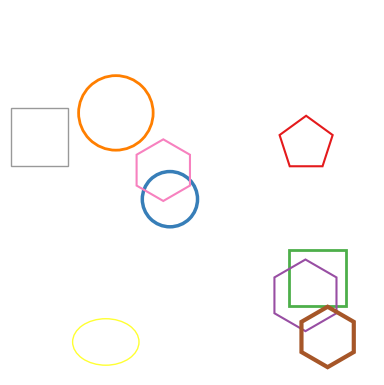[{"shape": "pentagon", "thickness": 1.5, "radius": 0.36, "center": [0.795, 0.627]}, {"shape": "circle", "thickness": 2.5, "radius": 0.36, "center": [0.441, 0.483]}, {"shape": "square", "thickness": 2, "radius": 0.37, "center": [0.825, 0.278]}, {"shape": "hexagon", "thickness": 1.5, "radius": 0.47, "center": [0.793, 0.233]}, {"shape": "circle", "thickness": 2, "radius": 0.48, "center": [0.301, 0.707]}, {"shape": "oval", "thickness": 1, "radius": 0.43, "center": [0.275, 0.112]}, {"shape": "hexagon", "thickness": 3, "radius": 0.39, "center": [0.851, 0.125]}, {"shape": "hexagon", "thickness": 1.5, "radius": 0.4, "center": [0.424, 0.558]}, {"shape": "square", "thickness": 1, "radius": 0.37, "center": [0.103, 0.644]}]